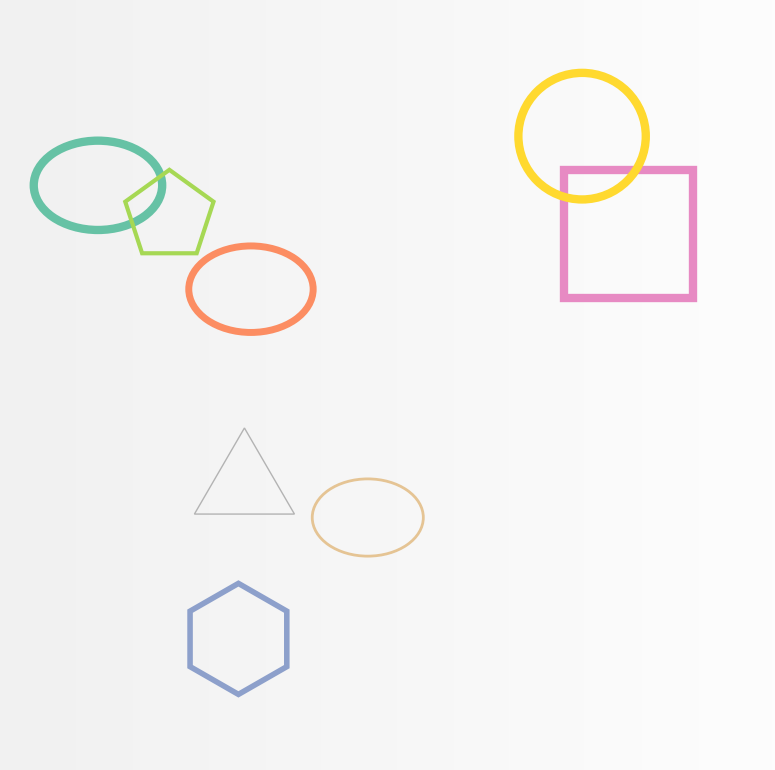[{"shape": "oval", "thickness": 3, "radius": 0.41, "center": [0.126, 0.759]}, {"shape": "oval", "thickness": 2.5, "radius": 0.4, "center": [0.324, 0.624]}, {"shape": "hexagon", "thickness": 2, "radius": 0.36, "center": [0.308, 0.17]}, {"shape": "square", "thickness": 3, "radius": 0.42, "center": [0.811, 0.696]}, {"shape": "pentagon", "thickness": 1.5, "radius": 0.3, "center": [0.219, 0.72]}, {"shape": "circle", "thickness": 3, "radius": 0.41, "center": [0.751, 0.823]}, {"shape": "oval", "thickness": 1, "radius": 0.36, "center": [0.475, 0.328]}, {"shape": "triangle", "thickness": 0.5, "radius": 0.37, "center": [0.315, 0.37]}]